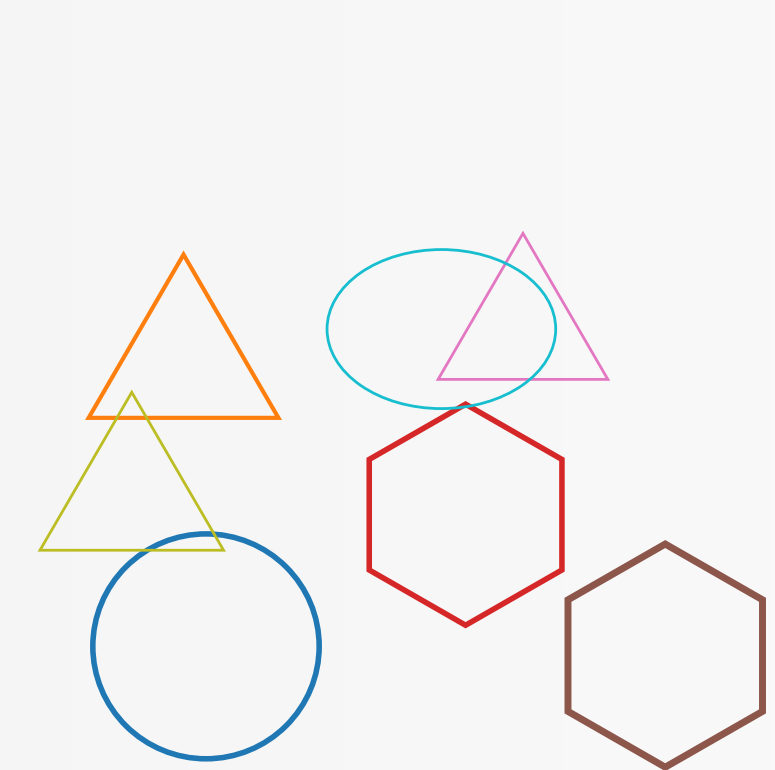[{"shape": "circle", "thickness": 2, "radius": 0.73, "center": [0.266, 0.161]}, {"shape": "triangle", "thickness": 1.5, "radius": 0.71, "center": [0.237, 0.528]}, {"shape": "hexagon", "thickness": 2, "radius": 0.72, "center": [0.601, 0.332]}, {"shape": "hexagon", "thickness": 2.5, "radius": 0.72, "center": [0.858, 0.149]}, {"shape": "triangle", "thickness": 1, "radius": 0.63, "center": [0.675, 0.571]}, {"shape": "triangle", "thickness": 1, "radius": 0.68, "center": [0.17, 0.354]}, {"shape": "oval", "thickness": 1, "radius": 0.74, "center": [0.57, 0.573]}]